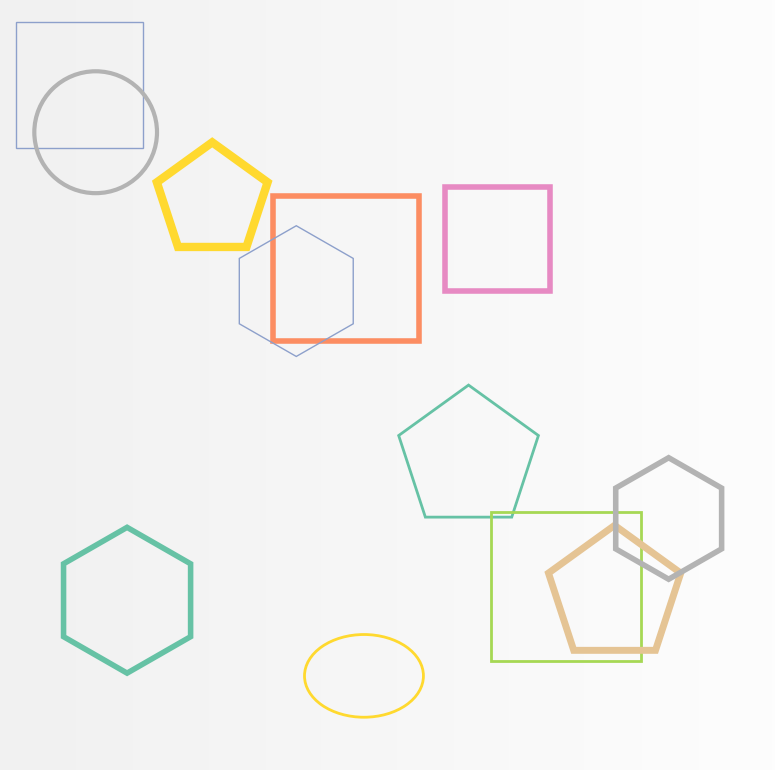[{"shape": "hexagon", "thickness": 2, "radius": 0.47, "center": [0.164, 0.22]}, {"shape": "pentagon", "thickness": 1, "radius": 0.47, "center": [0.605, 0.405]}, {"shape": "square", "thickness": 2, "radius": 0.47, "center": [0.446, 0.651]}, {"shape": "hexagon", "thickness": 0.5, "radius": 0.42, "center": [0.382, 0.622]}, {"shape": "square", "thickness": 0.5, "radius": 0.41, "center": [0.102, 0.89]}, {"shape": "square", "thickness": 2, "radius": 0.34, "center": [0.642, 0.69]}, {"shape": "square", "thickness": 1, "radius": 0.48, "center": [0.73, 0.239]}, {"shape": "oval", "thickness": 1, "radius": 0.38, "center": [0.47, 0.122]}, {"shape": "pentagon", "thickness": 3, "radius": 0.38, "center": [0.274, 0.74]}, {"shape": "pentagon", "thickness": 2.5, "radius": 0.45, "center": [0.793, 0.228]}, {"shape": "hexagon", "thickness": 2, "radius": 0.39, "center": [0.863, 0.327]}, {"shape": "circle", "thickness": 1.5, "radius": 0.4, "center": [0.123, 0.828]}]